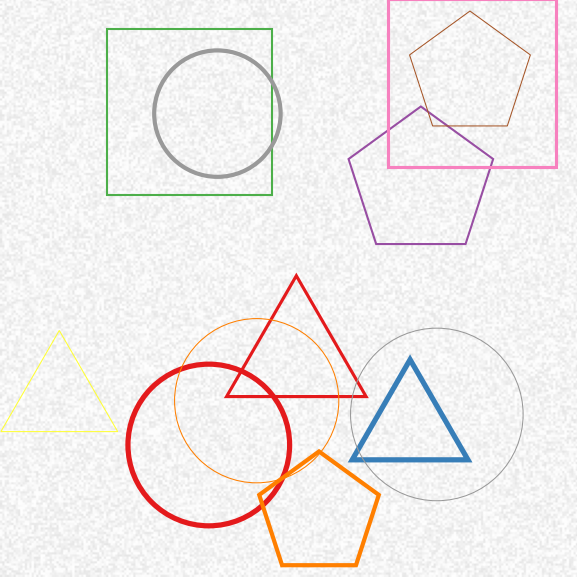[{"shape": "triangle", "thickness": 1.5, "radius": 0.7, "center": [0.513, 0.382]}, {"shape": "circle", "thickness": 2.5, "radius": 0.7, "center": [0.362, 0.229]}, {"shape": "triangle", "thickness": 2.5, "radius": 0.58, "center": [0.71, 0.261]}, {"shape": "square", "thickness": 1, "radius": 0.71, "center": [0.328, 0.805]}, {"shape": "pentagon", "thickness": 1, "radius": 0.66, "center": [0.729, 0.683]}, {"shape": "pentagon", "thickness": 2, "radius": 0.54, "center": [0.552, 0.109]}, {"shape": "circle", "thickness": 0.5, "radius": 0.71, "center": [0.444, 0.305]}, {"shape": "triangle", "thickness": 0.5, "radius": 0.58, "center": [0.103, 0.31]}, {"shape": "pentagon", "thickness": 0.5, "radius": 0.55, "center": [0.814, 0.87]}, {"shape": "square", "thickness": 1.5, "radius": 0.73, "center": [0.817, 0.855]}, {"shape": "circle", "thickness": 0.5, "radius": 0.75, "center": [0.756, 0.281]}, {"shape": "circle", "thickness": 2, "radius": 0.55, "center": [0.376, 0.802]}]